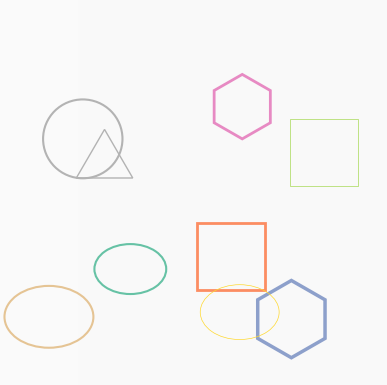[{"shape": "oval", "thickness": 1.5, "radius": 0.46, "center": [0.336, 0.301]}, {"shape": "square", "thickness": 2, "radius": 0.44, "center": [0.596, 0.333]}, {"shape": "hexagon", "thickness": 2.5, "radius": 0.5, "center": [0.752, 0.171]}, {"shape": "hexagon", "thickness": 2, "radius": 0.42, "center": [0.625, 0.723]}, {"shape": "square", "thickness": 0.5, "radius": 0.44, "center": [0.837, 0.603]}, {"shape": "oval", "thickness": 0.5, "radius": 0.51, "center": [0.619, 0.189]}, {"shape": "oval", "thickness": 1.5, "radius": 0.57, "center": [0.126, 0.177]}, {"shape": "circle", "thickness": 1.5, "radius": 0.51, "center": [0.214, 0.639]}, {"shape": "triangle", "thickness": 1, "radius": 0.42, "center": [0.27, 0.58]}]